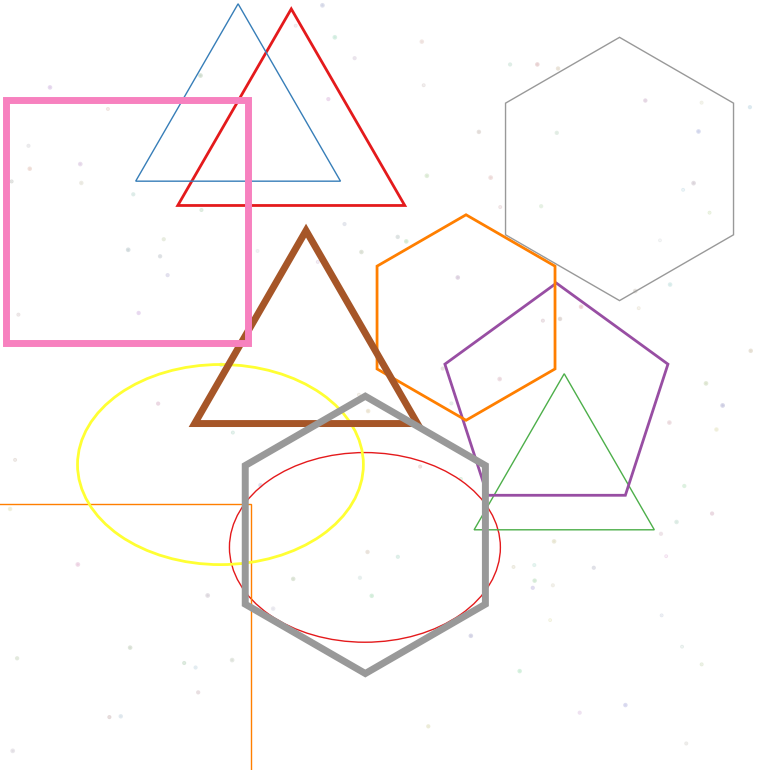[{"shape": "triangle", "thickness": 1, "radius": 0.85, "center": [0.378, 0.818]}, {"shape": "oval", "thickness": 0.5, "radius": 0.88, "center": [0.474, 0.289]}, {"shape": "triangle", "thickness": 0.5, "radius": 0.77, "center": [0.309, 0.841]}, {"shape": "triangle", "thickness": 0.5, "radius": 0.68, "center": [0.733, 0.38]}, {"shape": "pentagon", "thickness": 1, "radius": 0.76, "center": [0.723, 0.48]}, {"shape": "hexagon", "thickness": 1, "radius": 0.67, "center": [0.605, 0.588]}, {"shape": "square", "thickness": 0.5, "radius": 0.97, "center": [0.133, 0.152]}, {"shape": "oval", "thickness": 1, "radius": 0.93, "center": [0.286, 0.397]}, {"shape": "triangle", "thickness": 2.5, "radius": 0.84, "center": [0.397, 0.533]}, {"shape": "square", "thickness": 2.5, "radius": 0.79, "center": [0.165, 0.712]}, {"shape": "hexagon", "thickness": 0.5, "radius": 0.85, "center": [0.805, 0.781]}, {"shape": "hexagon", "thickness": 2.5, "radius": 0.9, "center": [0.474, 0.305]}]